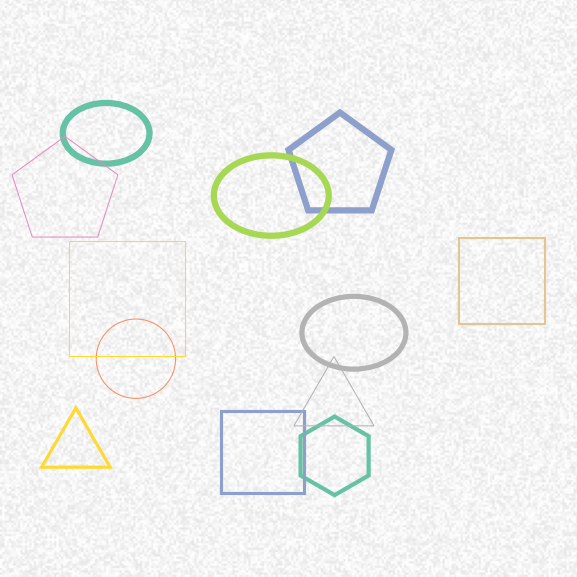[{"shape": "oval", "thickness": 3, "radius": 0.38, "center": [0.184, 0.768]}, {"shape": "hexagon", "thickness": 2, "radius": 0.34, "center": [0.579, 0.21]}, {"shape": "circle", "thickness": 0.5, "radius": 0.34, "center": [0.235, 0.378]}, {"shape": "square", "thickness": 1.5, "radius": 0.36, "center": [0.454, 0.216]}, {"shape": "pentagon", "thickness": 3, "radius": 0.47, "center": [0.589, 0.711]}, {"shape": "pentagon", "thickness": 0.5, "radius": 0.48, "center": [0.113, 0.667]}, {"shape": "oval", "thickness": 3, "radius": 0.5, "center": [0.47, 0.661]}, {"shape": "triangle", "thickness": 1.5, "radius": 0.34, "center": [0.131, 0.224]}, {"shape": "square", "thickness": 0.5, "radius": 0.5, "center": [0.22, 0.482]}, {"shape": "square", "thickness": 1, "radius": 0.37, "center": [0.869, 0.513]}, {"shape": "triangle", "thickness": 0.5, "radius": 0.4, "center": [0.578, 0.302]}, {"shape": "oval", "thickness": 2.5, "radius": 0.45, "center": [0.613, 0.423]}]